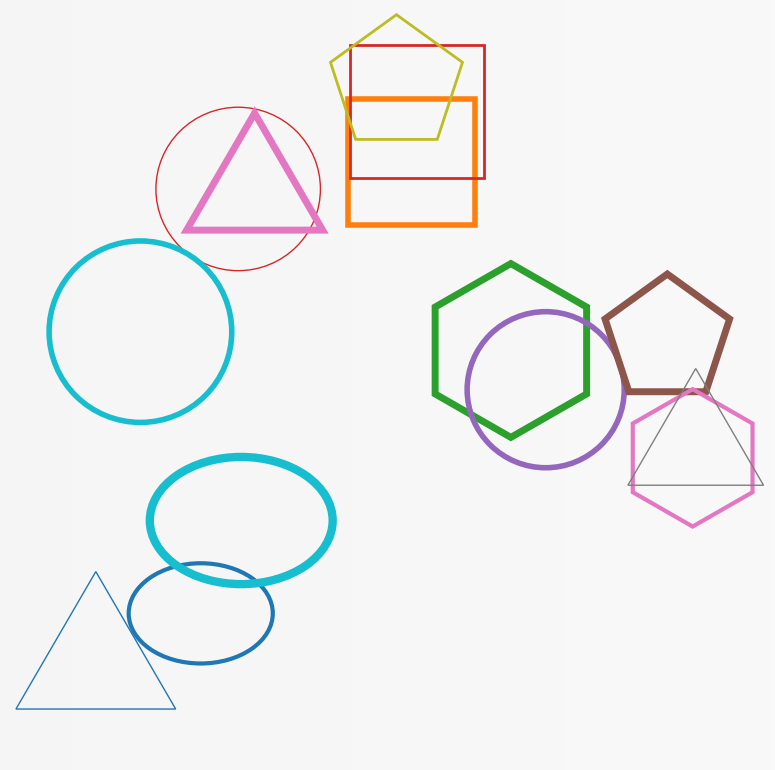[{"shape": "triangle", "thickness": 0.5, "radius": 0.6, "center": [0.124, 0.139]}, {"shape": "oval", "thickness": 1.5, "radius": 0.46, "center": [0.259, 0.203]}, {"shape": "square", "thickness": 2, "radius": 0.41, "center": [0.531, 0.79]}, {"shape": "hexagon", "thickness": 2.5, "radius": 0.56, "center": [0.659, 0.545]}, {"shape": "circle", "thickness": 0.5, "radius": 0.53, "center": [0.307, 0.755]}, {"shape": "square", "thickness": 1, "radius": 0.43, "center": [0.538, 0.856]}, {"shape": "circle", "thickness": 2, "radius": 0.51, "center": [0.704, 0.494]}, {"shape": "pentagon", "thickness": 2.5, "radius": 0.42, "center": [0.861, 0.56]}, {"shape": "triangle", "thickness": 2.5, "radius": 0.51, "center": [0.329, 0.752]}, {"shape": "hexagon", "thickness": 1.5, "radius": 0.45, "center": [0.894, 0.405]}, {"shape": "triangle", "thickness": 0.5, "radius": 0.51, "center": [0.898, 0.42]}, {"shape": "pentagon", "thickness": 1, "radius": 0.45, "center": [0.512, 0.891]}, {"shape": "oval", "thickness": 3, "radius": 0.59, "center": [0.311, 0.324]}, {"shape": "circle", "thickness": 2, "radius": 0.59, "center": [0.181, 0.569]}]